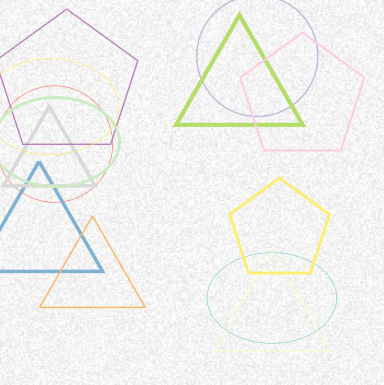[{"shape": "oval", "thickness": 0.5, "radius": 0.84, "center": [0.706, 0.226]}, {"shape": "triangle", "thickness": 0.5, "radius": 0.87, "center": [0.707, 0.175]}, {"shape": "circle", "thickness": 1, "radius": 0.79, "center": [0.668, 0.855]}, {"shape": "circle", "thickness": 0.5, "radius": 0.76, "center": [0.141, 0.626]}, {"shape": "triangle", "thickness": 2.5, "radius": 0.95, "center": [0.102, 0.39]}, {"shape": "triangle", "thickness": 1, "radius": 0.79, "center": [0.24, 0.281]}, {"shape": "triangle", "thickness": 3, "radius": 0.95, "center": [0.622, 0.771]}, {"shape": "pentagon", "thickness": 1.5, "radius": 0.85, "center": [0.785, 0.746]}, {"shape": "triangle", "thickness": 2.5, "radius": 0.69, "center": [0.128, 0.586]}, {"shape": "pentagon", "thickness": 1, "radius": 0.97, "center": [0.173, 0.782]}, {"shape": "oval", "thickness": 2, "radius": 0.83, "center": [0.145, 0.631]}, {"shape": "pentagon", "thickness": 2, "radius": 0.68, "center": [0.726, 0.401]}, {"shape": "oval", "thickness": 0.5, "radius": 0.89, "center": [0.131, 0.723]}]